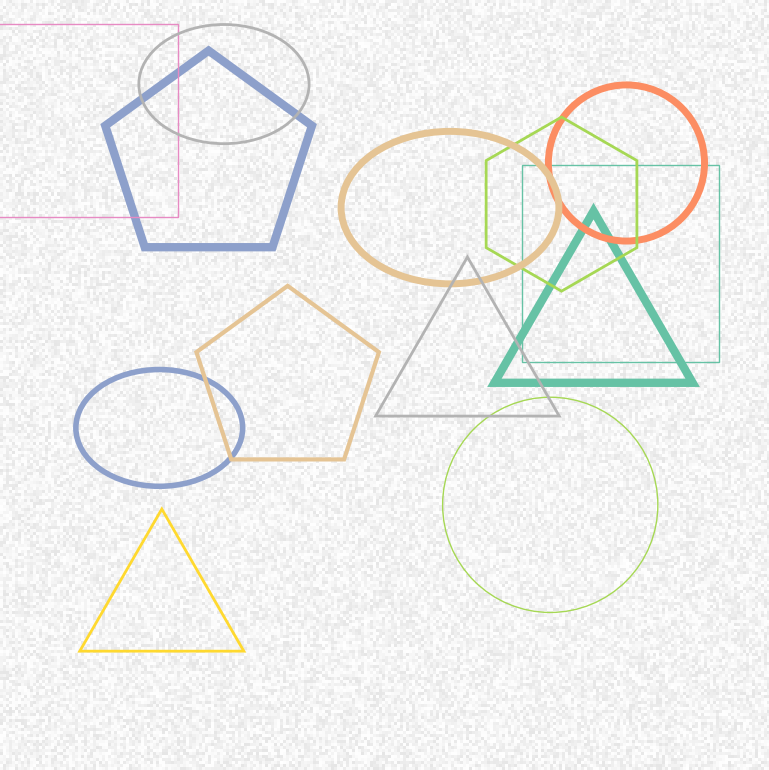[{"shape": "square", "thickness": 0.5, "radius": 0.64, "center": [0.806, 0.658]}, {"shape": "triangle", "thickness": 3, "radius": 0.74, "center": [0.771, 0.577]}, {"shape": "circle", "thickness": 2.5, "radius": 0.51, "center": [0.814, 0.788]}, {"shape": "oval", "thickness": 2, "radius": 0.54, "center": [0.207, 0.444]}, {"shape": "pentagon", "thickness": 3, "radius": 0.71, "center": [0.271, 0.793]}, {"shape": "square", "thickness": 0.5, "radius": 0.63, "center": [0.106, 0.844]}, {"shape": "hexagon", "thickness": 1, "radius": 0.57, "center": [0.729, 0.735]}, {"shape": "circle", "thickness": 0.5, "radius": 0.7, "center": [0.715, 0.344]}, {"shape": "triangle", "thickness": 1, "radius": 0.62, "center": [0.21, 0.216]}, {"shape": "oval", "thickness": 2.5, "radius": 0.71, "center": [0.584, 0.73]}, {"shape": "pentagon", "thickness": 1.5, "radius": 0.62, "center": [0.374, 0.504]}, {"shape": "oval", "thickness": 1, "radius": 0.55, "center": [0.291, 0.891]}, {"shape": "triangle", "thickness": 1, "radius": 0.69, "center": [0.607, 0.528]}]